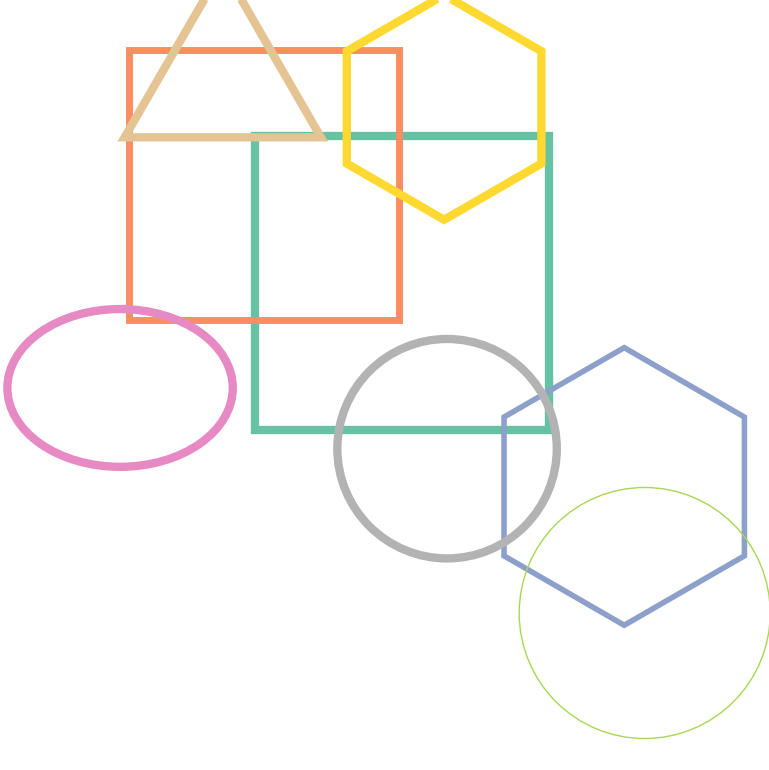[{"shape": "square", "thickness": 3, "radius": 0.96, "center": [0.522, 0.632]}, {"shape": "square", "thickness": 2.5, "radius": 0.88, "center": [0.343, 0.759]}, {"shape": "hexagon", "thickness": 2, "radius": 0.9, "center": [0.811, 0.368]}, {"shape": "oval", "thickness": 3, "radius": 0.73, "center": [0.156, 0.496]}, {"shape": "circle", "thickness": 0.5, "radius": 0.82, "center": [0.837, 0.204]}, {"shape": "hexagon", "thickness": 3, "radius": 0.73, "center": [0.577, 0.861]}, {"shape": "triangle", "thickness": 3, "radius": 0.74, "center": [0.289, 0.895]}, {"shape": "circle", "thickness": 3, "radius": 0.71, "center": [0.581, 0.417]}]